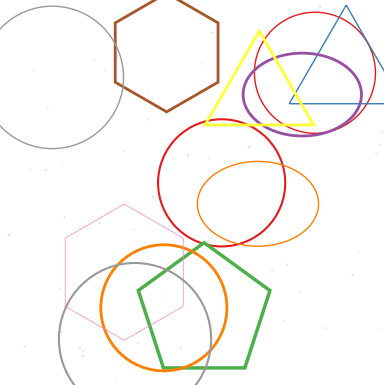[{"shape": "circle", "thickness": 1, "radius": 0.79, "center": [0.818, 0.811]}, {"shape": "circle", "thickness": 1.5, "radius": 0.83, "center": [0.576, 0.525]}, {"shape": "triangle", "thickness": 1, "radius": 0.85, "center": [0.899, 0.816]}, {"shape": "pentagon", "thickness": 2.5, "radius": 0.9, "center": [0.53, 0.19]}, {"shape": "oval", "thickness": 2, "radius": 0.77, "center": [0.785, 0.754]}, {"shape": "oval", "thickness": 1, "radius": 0.79, "center": [0.67, 0.471]}, {"shape": "circle", "thickness": 2, "radius": 0.82, "center": [0.426, 0.2]}, {"shape": "triangle", "thickness": 2, "radius": 0.81, "center": [0.674, 0.757]}, {"shape": "hexagon", "thickness": 2, "radius": 0.77, "center": [0.433, 0.864]}, {"shape": "hexagon", "thickness": 0.5, "radius": 0.89, "center": [0.323, 0.293]}, {"shape": "circle", "thickness": 1, "radius": 0.93, "center": [0.136, 0.799]}, {"shape": "circle", "thickness": 1.5, "radius": 0.99, "center": [0.351, 0.119]}]